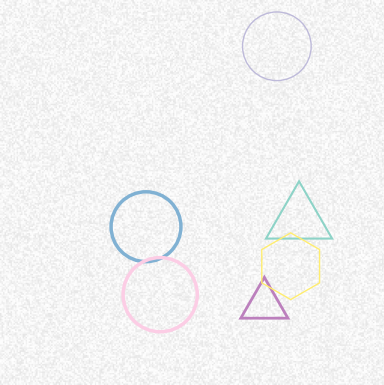[{"shape": "triangle", "thickness": 1.5, "radius": 0.5, "center": [0.777, 0.43]}, {"shape": "circle", "thickness": 1, "radius": 0.45, "center": [0.719, 0.88]}, {"shape": "circle", "thickness": 2.5, "radius": 0.45, "center": [0.379, 0.411]}, {"shape": "circle", "thickness": 2.5, "radius": 0.48, "center": [0.416, 0.235]}, {"shape": "triangle", "thickness": 2, "radius": 0.35, "center": [0.687, 0.209]}, {"shape": "hexagon", "thickness": 1, "radius": 0.43, "center": [0.755, 0.309]}]